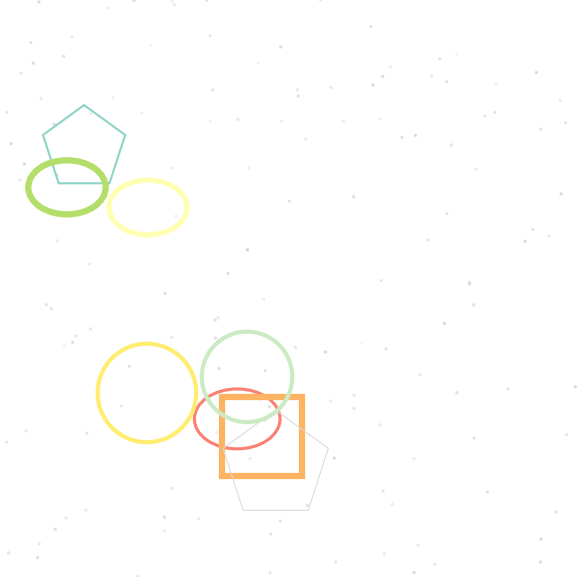[{"shape": "pentagon", "thickness": 1, "radius": 0.37, "center": [0.146, 0.742]}, {"shape": "oval", "thickness": 2.5, "radius": 0.34, "center": [0.256, 0.64]}, {"shape": "oval", "thickness": 1.5, "radius": 0.37, "center": [0.411, 0.274]}, {"shape": "square", "thickness": 3, "radius": 0.34, "center": [0.453, 0.244]}, {"shape": "oval", "thickness": 3, "radius": 0.33, "center": [0.116, 0.675]}, {"shape": "pentagon", "thickness": 0.5, "radius": 0.48, "center": [0.477, 0.193]}, {"shape": "circle", "thickness": 2, "radius": 0.39, "center": [0.428, 0.347]}, {"shape": "circle", "thickness": 2, "radius": 0.43, "center": [0.254, 0.319]}]